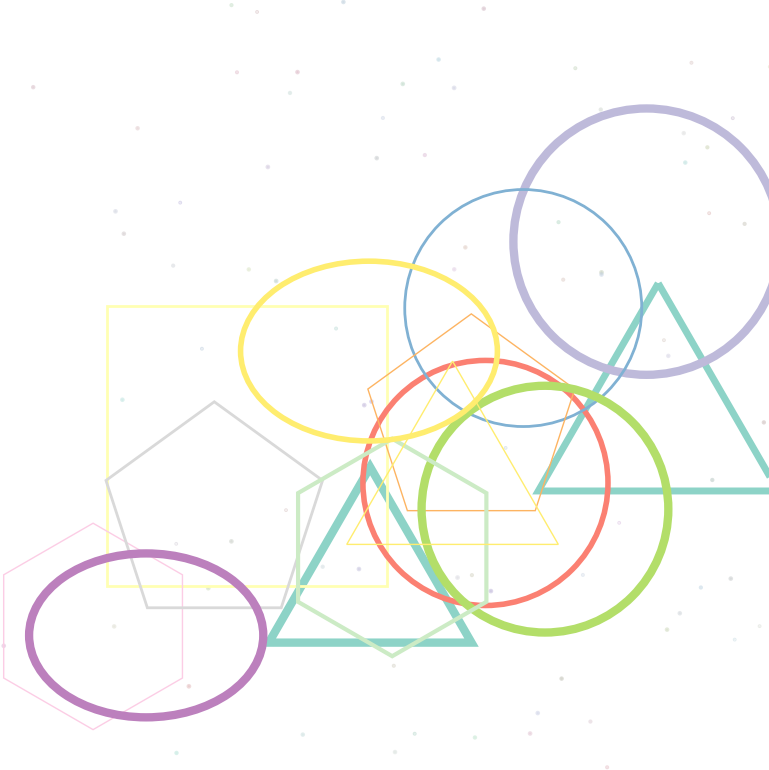[{"shape": "triangle", "thickness": 2.5, "radius": 0.9, "center": [0.855, 0.452]}, {"shape": "triangle", "thickness": 3, "radius": 0.76, "center": [0.481, 0.241]}, {"shape": "square", "thickness": 1, "radius": 0.91, "center": [0.321, 0.42]}, {"shape": "circle", "thickness": 3, "radius": 0.86, "center": [0.84, 0.686]}, {"shape": "circle", "thickness": 2, "radius": 0.8, "center": [0.63, 0.373]}, {"shape": "circle", "thickness": 1, "radius": 0.77, "center": [0.68, 0.6]}, {"shape": "pentagon", "thickness": 0.5, "radius": 0.71, "center": [0.612, 0.451]}, {"shape": "circle", "thickness": 3, "radius": 0.8, "center": [0.708, 0.339]}, {"shape": "hexagon", "thickness": 0.5, "radius": 0.67, "center": [0.121, 0.186]}, {"shape": "pentagon", "thickness": 1, "radius": 0.74, "center": [0.278, 0.33]}, {"shape": "oval", "thickness": 3, "radius": 0.76, "center": [0.19, 0.175]}, {"shape": "hexagon", "thickness": 1.5, "radius": 0.71, "center": [0.509, 0.289]}, {"shape": "triangle", "thickness": 0.5, "radius": 0.79, "center": [0.588, 0.372]}, {"shape": "oval", "thickness": 2, "radius": 0.83, "center": [0.479, 0.544]}]